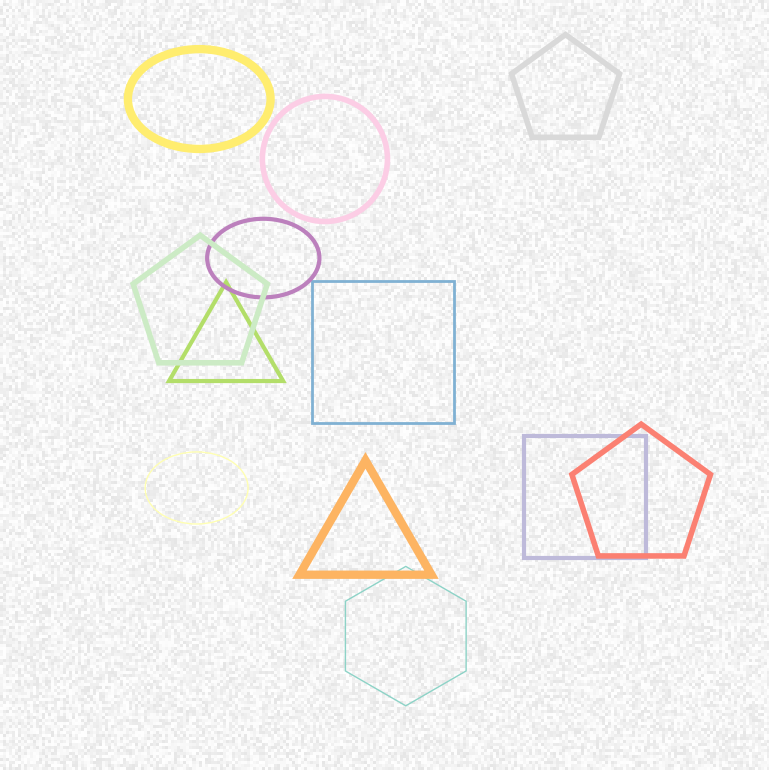[{"shape": "hexagon", "thickness": 0.5, "radius": 0.45, "center": [0.527, 0.174]}, {"shape": "oval", "thickness": 0.5, "radius": 0.33, "center": [0.255, 0.366]}, {"shape": "square", "thickness": 1.5, "radius": 0.4, "center": [0.759, 0.355]}, {"shape": "pentagon", "thickness": 2, "radius": 0.47, "center": [0.833, 0.355]}, {"shape": "square", "thickness": 1, "radius": 0.46, "center": [0.498, 0.543]}, {"shape": "triangle", "thickness": 3, "radius": 0.49, "center": [0.475, 0.303]}, {"shape": "triangle", "thickness": 1.5, "radius": 0.43, "center": [0.294, 0.548]}, {"shape": "circle", "thickness": 2, "radius": 0.41, "center": [0.422, 0.794]}, {"shape": "pentagon", "thickness": 2, "radius": 0.37, "center": [0.734, 0.881]}, {"shape": "oval", "thickness": 1.5, "radius": 0.36, "center": [0.342, 0.665]}, {"shape": "pentagon", "thickness": 2, "radius": 0.46, "center": [0.26, 0.603]}, {"shape": "oval", "thickness": 3, "radius": 0.46, "center": [0.259, 0.871]}]